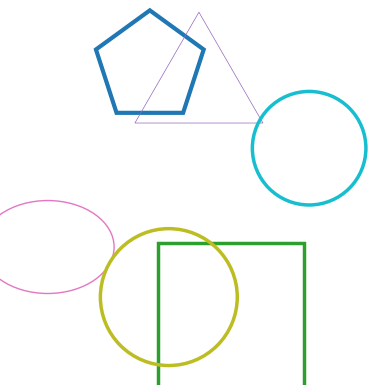[{"shape": "pentagon", "thickness": 3, "radius": 0.74, "center": [0.389, 0.826]}, {"shape": "square", "thickness": 2.5, "radius": 0.95, "center": [0.6, 0.178]}, {"shape": "triangle", "thickness": 0.5, "radius": 0.96, "center": [0.517, 0.776]}, {"shape": "oval", "thickness": 1, "radius": 0.86, "center": [0.124, 0.358]}, {"shape": "circle", "thickness": 2.5, "radius": 0.89, "center": [0.439, 0.228]}, {"shape": "circle", "thickness": 2.5, "radius": 0.74, "center": [0.803, 0.615]}]